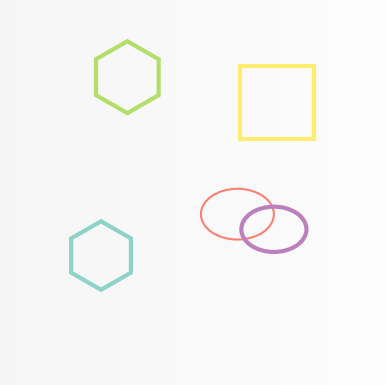[{"shape": "hexagon", "thickness": 3, "radius": 0.44, "center": [0.261, 0.336]}, {"shape": "oval", "thickness": 1.5, "radius": 0.47, "center": [0.613, 0.444]}, {"shape": "hexagon", "thickness": 3, "radius": 0.47, "center": [0.329, 0.8]}, {"shape": "oval", "thickness": 3, "radius": 0.42, "center": [0.707, 0.404]}, {"shape": "square", "thickness": 3, "radius": 0.47, "center": [0.714, 0.734]}]